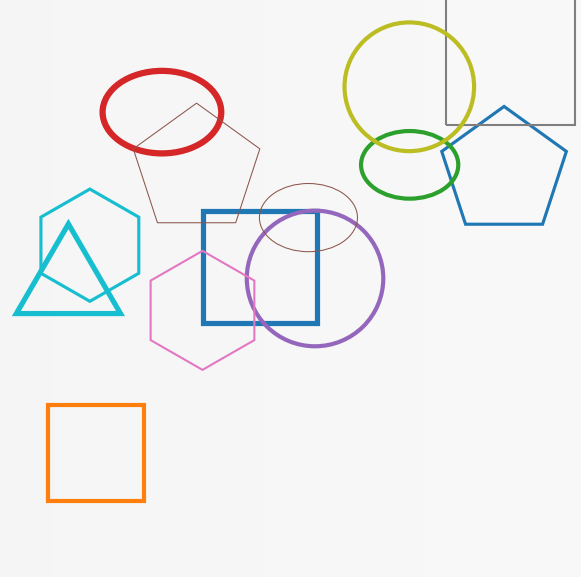[{"shape": "pentagon", "thickness": 1.5, "radius": 0.56, "center": [0.867, 0.702]}, {"shape": "square", "thickness": 2.5, "radius": 0.49, "center": [0.447, 0.537]}, {"shape": "square", "thickness": 2, "radius": 0.42, "center": [0.165, 0.215]}, {"shape": "oval", "thickness": 2, "radius": 0.42, "center": [0.705, 0.714]}, {"shape": "oval", "thickness": 3, "radius": 0.51, "center": [0.279, 0.805]}, {"shape": "circle", "thickness": 2, "radius": 0.59, "center": [0.542, 0.517]}, {"shape": "pentagon", "thickness": 0.5, "radius": 0.57, "center": [0.338, 0.706]}, {"shape": "oval", "thickness": 0.5, "radius": 0.42, "center": [0.531, 0.622]}, {"shape": "hexagon", "thickness": 1, "radius": 0.52, "center": [0.348, 0.462]}, {"shape": "square", "thickness": 1, "radius": 0.56, "center": [0.879, 0.894]}, {"shape": "circle", "thickness": 2, "radius": 0.56, "center": [0.704, 0.849]}, {"shape": "hexagon", "thickness": 1.5, "radius": 0.49, "center": [0.155, 0.575]}, {"shape": "triangle", "thickness": 2.5, "radius": 0.52, "center": [0.118, 0.508]}]